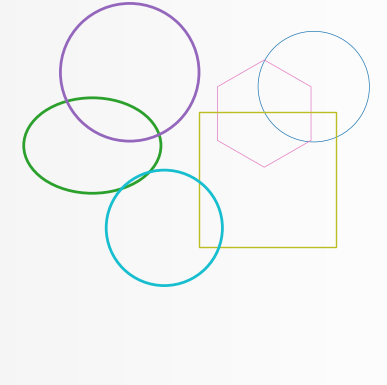[{"shape": "circle", "thickness": 0.5, "radius": 0.72, "center": [0.81, 0.775]}, {"shape": "oval", "thickness": 2, "radius": 0.89, "center": [0.238, 0.622]}, {"shape": "circle", "thickness": 2, "radius": 0.89, "center": [0.335, 0.812]}, {"shape": "hexagon", "thickness": 0.5, "radius": 0.7, "center": [0.682, 0.705]}, {"shape": "square", "thickness": 1, "radius": 0.88, "center": [0.691, 0.534]}, {"shape": "circle", "thickness": 2, "radius": 0.75, "center": [0.424, 0.408]}]